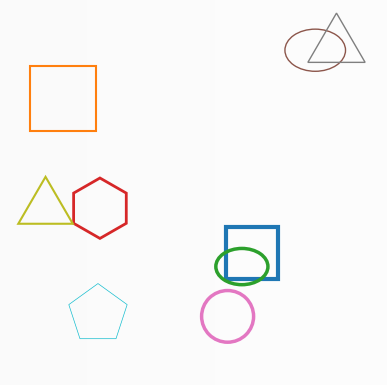[{"shape": "square", "thickness": 3, "radius": 0.33, "center": [0.65, 0.343]}, {"shape": "square", "thickness": 1.5, "radius": 0.43, "center": [0.163, 0.744]}, {"shape": "oval", "thickness": 2.5, "radius": 0.34, "center": [0.624, 0.308]}, {"shape": "hexagon", "thickness": 2, "radius": 0.39, "center": [0.258, 0.459]}, {"shape": "oval", "thickness": 1, "radius": 0.39, "center": [0.813, 0.87]}, {"shape": "circle", "thickness": 2.5, "radius": 0.34, "center": [0.587, 0.178]}, {"shape": "triangle", "thickness": 1, "radius": 0.43, "center": [0.868, 0.881]}, {"shape": "triangle", "thickness": 1.5, "radius": 0.41, "center": [0.118, 0.459]}, {"shape": "pentagon", "thickness": 0.5, "radius": 0.4, "center": [0.253, 0.184]}]